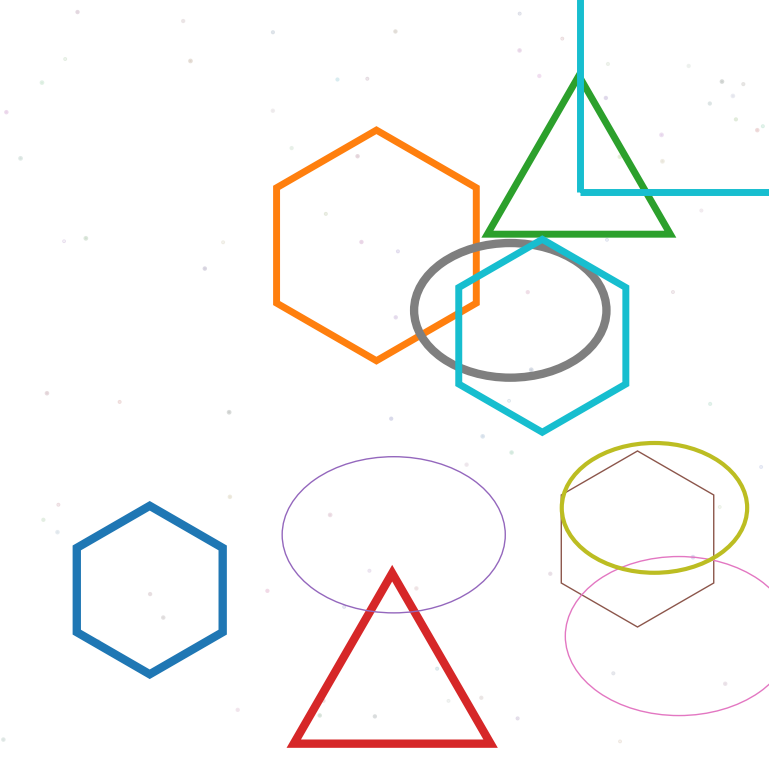[{"shape": "hexagon", "thickness": 3, "radius": 0.55, "center": [0.194, 0.234]}, {"shape": "hexagon", "thickness": 2.5, "radius": 0.75, "center": [0.489, 0.681]}, {"shape": "triangle", "thickness": 2.5, "radius": 0.69, "center": [0.752, 0.764]}, {"shape": "triangle", "thickness": 3, "radius": 0.74, "center": [0.509, 0.108]}, {"shape": "oval", "thickness": 0.5, "radius": 0.72, "center": [0.511, 0.305]}, {"shape": "hexagon", "thickness": 0.5, "radius": 0.57, "center": [0.828, 0.3]}, {"shape": "oval", "thickness": 0.5, "radius": 0.74, "center": [0.882, 0.174]}, {"shape": "oval", "thickness": 3, "radius": 0.62, "center": [0.663, 0.597]}, {"shape": "oval", "thickness": 1.5, "radius": 0.6, "center": [0.85, 0.34]}, {"shape": "square", "thickness": 2.5, "radius": 0.71, "center": [0.895, 0.892]}, {"shape": "hexagon", "thickness": 2.5, "radius": 0.63, "center": [0.704, 0.564]}]